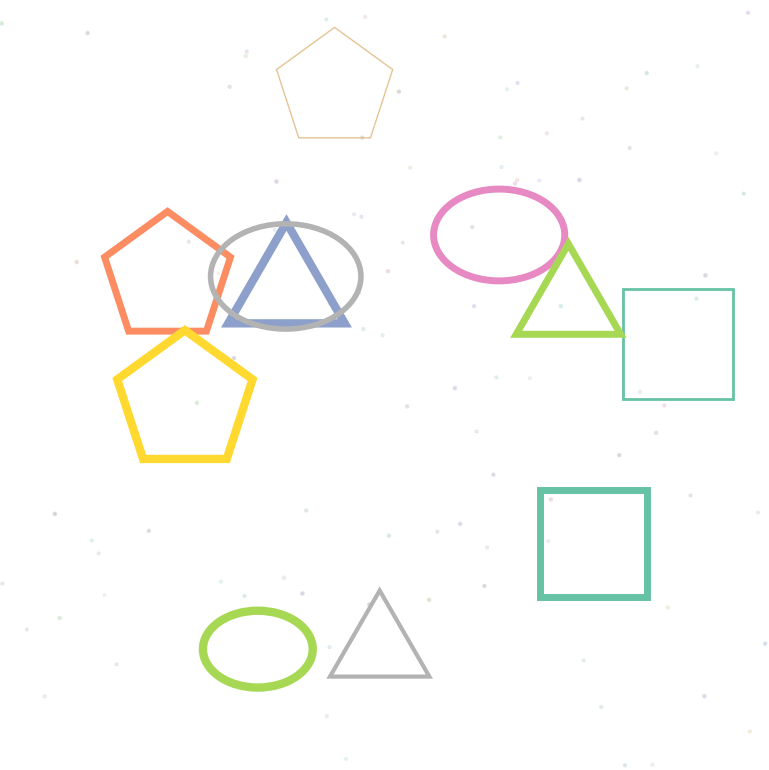[{"shape": "square", "thickness": 2.5, "radius": 0.35, "center": [0.771, 0.294]}, {"shape": "square", "thickness": 1, "radius": 0.36, "center": [0.88, 0.553]}, {"shape": "pentagon", "thickness": 2.5, "radius": 0.43, "center": [0.218, 0.639]}, {"shape": "triangle", "thickness": 3, "radius": 0.44, "center": [0.372, 0.624]}, {"shape": "oval", "thickness": 2.5, "radius": 0.43, "center": [0.648, 0.695]}, {"shape": "triangle", "thickness": 2.5, "radius": 0.39, "center": [0.738, 0.605]}, {"shape": "oval", "thickness": 3, "radius": 0.36, "center": [0.335, 0.157]}, {"shape": "pentagon", "thickness": 3, "radius": 0.46, "center": [0.24, 0.479]}, {"shape": "pentagon", "thickness": 0.5, "radius": 0.4, "center": [0.435, 0.885]}, {"shape": "triangle", "thickness": 1.5, "radius": 0.37, "center": [0.493, 0.159]}, {"shape": "oval", "thickness": 2, "radius": 0.49, "center": [0.371, 0.641]}]